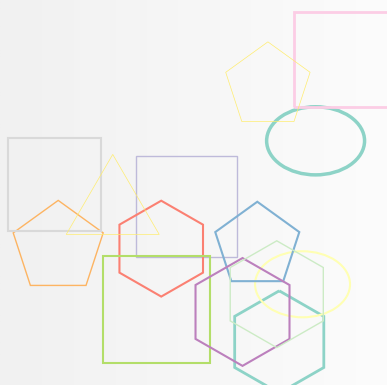[{"shape": "oval", "thickness": 2.5, "radius": 0.63, "center": [0.814, 0.634]}, {"shape": "hexagon", "thickness": 2, "radius": 0.66, "center": [0.721, 0.112]}, {"shape": "oval", "thickness": 1.5, "radius": 0.61, "center": [0.781, 0.262]}, {"shape": "square", "thickness": 1, "radius": 0.66, "center": [0.481, 0.462]}, {"shape": "hexagon", "thickness": 1.5, "radius": 0.62, "center": [0.416, 0.354]}, {"shape": "pentagon", "thickness": 1.5, "radius": 0.57, "center": [0.664, 0.362]}, {"shape": "pentagon", "thickness": 1, "radius": 0.61, "center": [0.15, 0.357]}, {"shape": "square", "thickness": 1.5, "radius": 0.69, "center": [0.404, 0.195]}, {"shape": "square", "thickness": 2, "radius": 0.62, "center": [0.882, 0.846]}, {"shape": "square", "thickness": 1.5, "radius": 0.6, "center": [0.142, 0.521]}, {"shape": "hexagon", "thickness": 1.5, "radius": 0.7, "center": [0.626, 0.19]}, {"shape": "hexagon", "thickness": 1, "radius": 0.69, "center": [0.714, 0.236]}, {"shape": "triangle", "thickness": 0.5, "radius": 0.69, "center": [0.291, 0.46]}, {"shape": "pentagon", "thickness": 0.5, "radius": 0.57, "center": [0.691, 0.777]}]